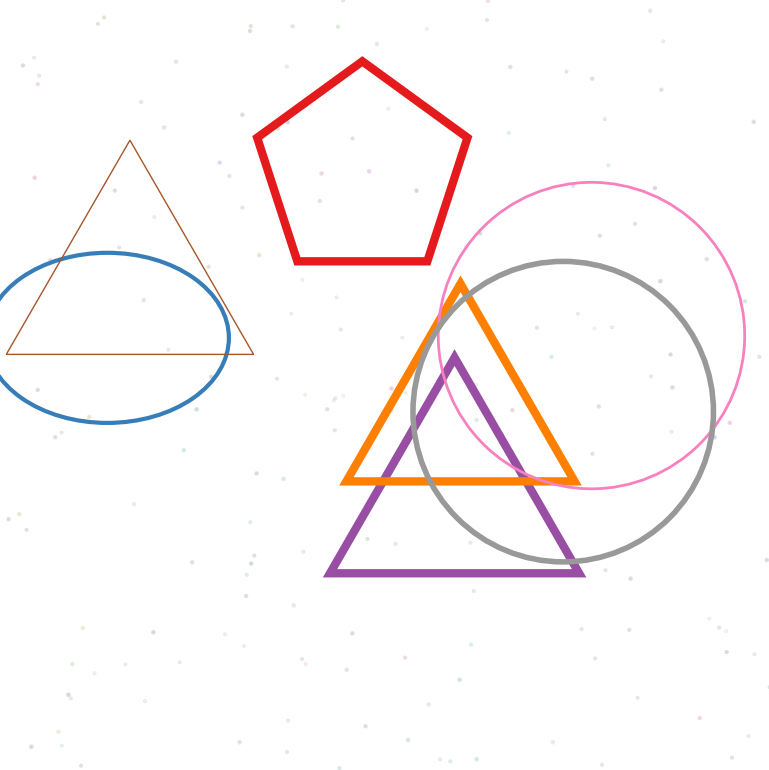[{"shape": "pentagon", "thickness": 3, "radius": 0.72, "center": [0.471, 0.777]}, {"shape": "oval", "thickness": 1.5, "radius": 0.79, "center": [0.139, 0.561]}, {"shape": "triangle", "thickness": 3, "radius": 0.93, "center": [0.59, 0.349]}, {"shape": "triangle", "thickness": 3, "radius": 0.86, "center": [0.598, 0.46]}, {"shape": "triangle", "thickness": 0.5, "radius": 0.93, "center": [0.169, 0.632]}, {"shape": "circle", "thickness": 1, "radius": 1.0, "center": [0.768, 0.564]}, {"shape": "circle", "thickness": 2, "radius": 0.98, "center": [0.731, 0.465]}]